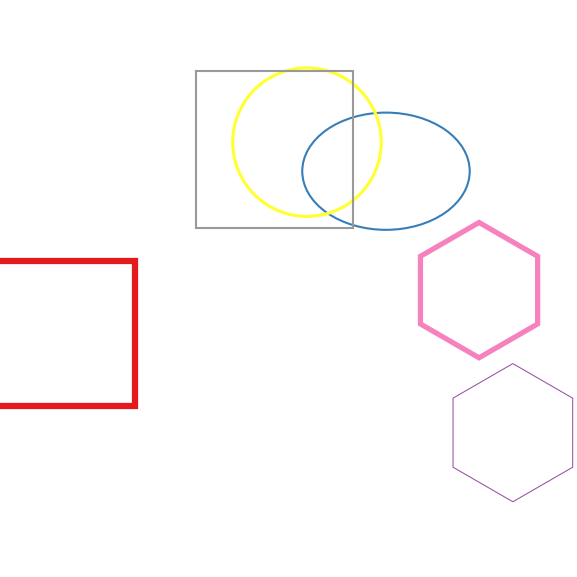[{"shape": "square", "thickness": 3, "radius": 0.63, "center": [0.108, 0.422]}, {"shape": "oval", "thickness": 1, "radius": 0.72, "center": [0.668, 0.703]}, {"shape": "hexagon", "thickness": 0.5, "radius": 0.6, "center": [0.888, 0.25]}, {"shape": "circle", "thickness": 1.5, "radius": 0.64, "center": [0.532, 0.753]}, {"shape": "hexagon", "thickness": 2.5, "radius": 0.59, "center": [0.83, 0.497]}, {"shape": "square", "thickness": 1, "radius": 0.68, "center": [0.475, 0.741]}]